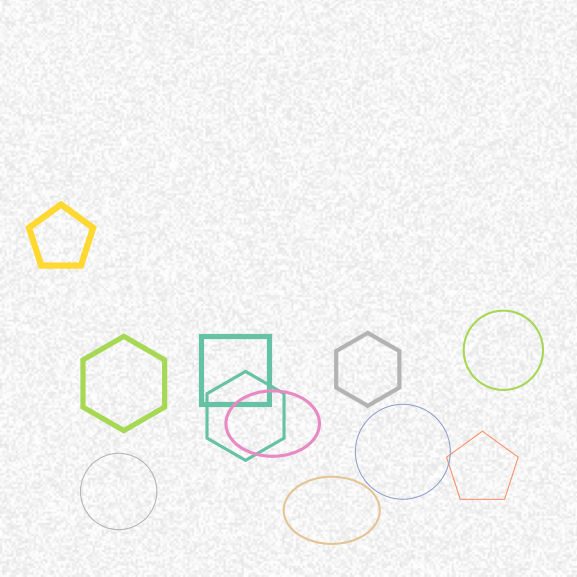[{"shape": "hexagon", "thickness": 1.5, "radius": 0.38, "center": [0.425, 0.279]}, {"shape": "square", "thickness": 2.5, "radius": 0.3, "center": [0.407, 0.358]}, {"shape": "pentagon", "thickness": 0.5, "radius": 0.33, "center": [0.835, 0.187]}, {"shape": "circle", "thickness": 0.5, "radius": 0.41, "center": [0.698, 0.217]}, {"shape": "oval", "thickness": 1.5, "radius": 0.4, "center": [0.472, 0.266]}, {"shape": "circle", "thickness": 1, "radius": 0.34, "center": [0.872, 0.393]}, {"shape": "hexagon", "thickness": 2.5, "radius": 0.41, "center": [0.214, 0.335]}, {"shape": "pentagon", "thickness": 3, "radius": 0.29, "center": [0.106, 0.587]}, {"shape": "oval", "thickness": 1, "radius": 0.42, "center": [0.574, 0.115]}, {"shape": "hexagon", "thickness": 2, "radius": 0.32, "center": [0.637, 0.36]}, {"shape": "circle", "thickness": 0.5, "radius": 0.33, "center": [0.206, 0.148]}]